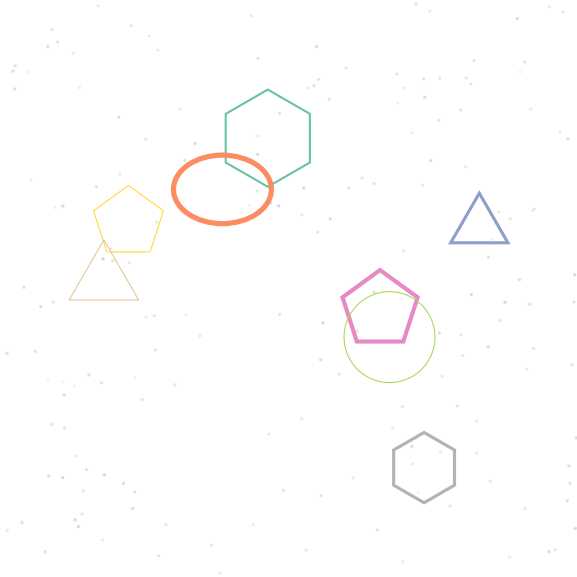[{"shape": "hexagon", "thickness": 1, "radius": 0.42, "center": [0.464, 0.76]}, {"shape": "oval", "thickness": 2.5, "radius": 0.42, "center": [0.385, 0.671]}, {"shape": "triangle", "thickness": 1.5, "radius": 0.29, "center": [0.83, 0.607]}, {"shape": "pentagon", "thickness": 2, "radius": 0.34, "center": [0.658, 0.463]}, {"shape": "circle", "thickness": 0.5, "radius": 0.39, "center": [0.674, 0.415]}, {"shape": "pentagon", "thickness": 0.5, "radius": 0.32, "center": [0.223, 0.614]}, {"shape": "triangle", "thickness": 0.5, "radius": 0.35, "center": [0.18, 0.514]}, {"shape": "hexagon", "thickness": 1.5, "radius": 0.3, "center": [0.734, 0.189]}]